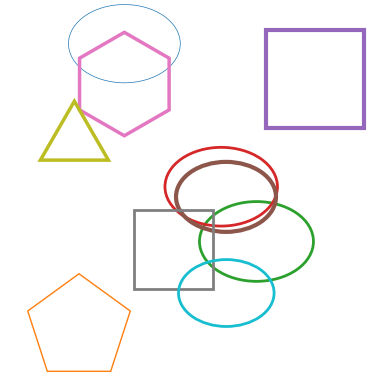[{"shape": "oval", "thickness": 0.5, "radius": 0.73, "center": [0.323, 0.887]}, {"shape": "pentagon", "thickness": 1, "radius": 0.7, "center": [0.205, 0.149]}, {"shape": "oval", "thickness": 2, "radius": 0.74, "center": [0.666, 0.373]}, {"shape": "oval", "thickness": 2, "radius": 0.73, "center": [0.575, 0.515]}, {"shape": "square", "thickness": 3, "radius": 0.64, "center": [0.817, 0.794]}, {"shape": "oval", "thickness": 3, "radius": 0.65, "center": [0.587, 0.489]}, {"shape": "hexagon", "thickness": 2.5, "radius": 0.67, "center": [0.323, 0.782]}, {"shape": "square", "thickness": 2, "radius": 0.51, "center": [0.452, 0.353]}, {"shape": "triangle", "thickness": 2.5, "radius": 0.51, "center": [0.193, 0.635]}, {"shape": "oval", "thickness": 2, "radius": 0.62, "center": [0.588, 0.239]}]